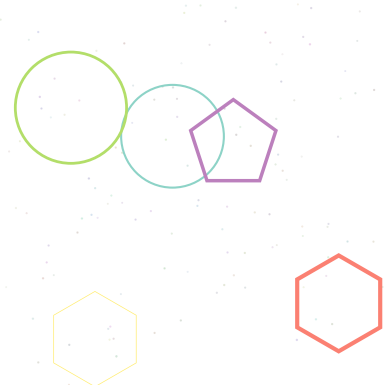[{"shape": "circle", "thickness": 1.5, "radius": 0.67, "center": [0.448, 0.646]}, {"shape": "hexagon", "thickness": 3, "radius": 0.62, "center": [0.88, 0.212]}, {"shape": "circle", "thickness": 2, "radius": 0.72, "center": [0.184, 0.72]}, {"shape": "pentagon", "thickness": 2.5, "radius": 0.58, "center": [0.606, 0.625]}, {"shape": "hexagon", "thickness": 0.5, "radius": 0.62, "center": [0.247, 0.119]}]